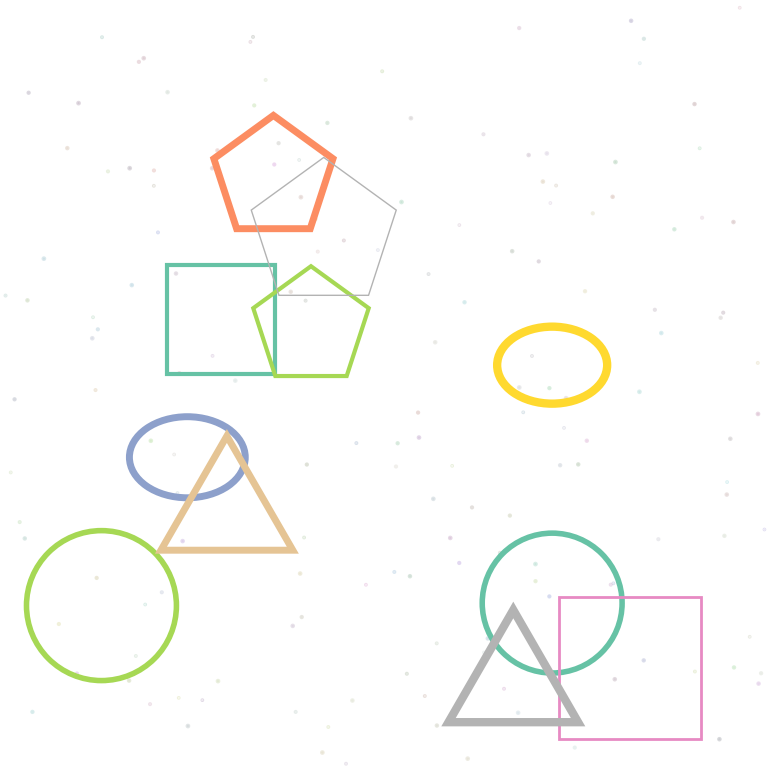[{"shape": "square", "thickness": 1.5, "radius": 0.35, "center": [0.287, 0.585]}, {"shape": "circle", "thickness": 2, "radius": 0.45, "center": [0.717, 0.217]}, {"shape": "pentagon", "thickness": 2.5, "radius": 0.41, "center": [0.355, 0.769]}, {"shape": "oval", "thickness": 2.5, "radius": 0.38, "center": [0.243, 0.406]}, {"shape": "square", "thickness": 1, "radius": 0.46, "center": [0.818, 0.132]}, {"shape": "pentagon", "thickness": 1.5, "radius": 0.39, "center": [0.404, 0.575]}, {"shape": "circle", "thickness": 2, "radius": 0.49, "center": [0.132, 0.214]}, {"shape": "oval", "thickness": 3, "radius": 0.36, "center": [0.717, 0.526]}, {"shape": "triangle", "thickness": 2.5, "radius": 0.49, "center": [0.295, 0.335]}, {"shape": "triangle", "thickness": 3, "radius": 0.49, "center": [0.667, 0.111]}, {"shape": "pentagon", "thickness": 0.5, "radius": 0.49, "center": [0.42, 0.697]}]